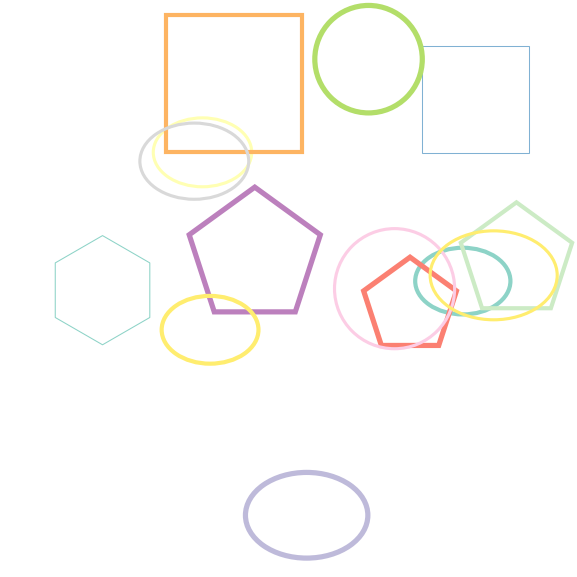[{"shape": "hexagon", "thickness": 0.5, "radius": 0.47, "center": [0.178, 0.497]}, {"shape": "oval", "thickness": 2, "radius": 0.41, "center": [0.801, 0.512]}, {"shape": "oval", "thickness": 1.5, "radius": 0.43, "center": [0.351, 0.735]}, {"shape": "oval", "thickness": 2.5, "radius": 0.53, "center": [0.531, 0.107]}, {"shape": "pentagon", "thickness": 2.5, "radius": 0.42, "center": [0.71, 0.469]}, {"shape": "square", "thickness": 0.5, "radius": 0.46, "center": [0.824, 0.827]}, {"shape": "square", "thickness": 2, "radius": 0.59, "center": [0.405, 0.855]}, {"shape": "circle", "thickness": 2.5, "radius": 0.47, "center": [0.638, 0.897]}, {"shape": "circle", "thickness": 1.5, "radius": 0.52, "center": [0.683, 0.499]}, {"shape": "oval", "thickness": 1.5, "radius": 0.47, "center": [0.336, 0.72]}, {"shape": "pentagon", "thickness": 2.5, "radius": 0.6, "center": [0.441, 0.556]}, {"shape": "pentagon", "thickness": 2, "radius": 0.51, "center": [0.894, 0.547]}, {"shape": "oval", "thickness": 1.5, "radius": 0.55, "center": [0.855, 0.522]}, {"shape": "oval", "thickness": 2, "radius": 0.42, "center": [0.364, 0.428]}]